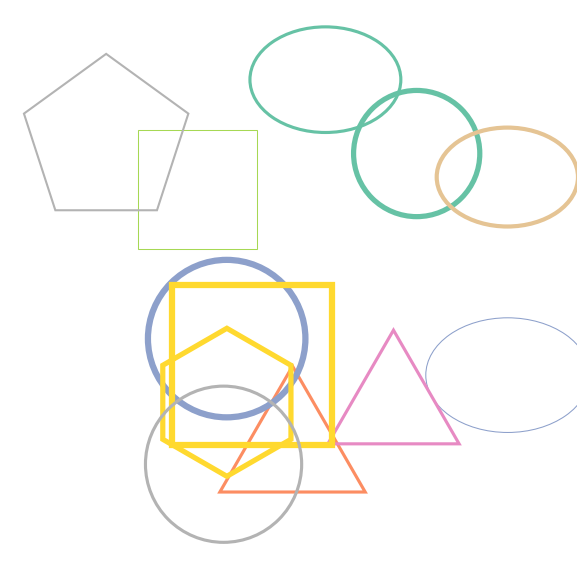[{"shape": "oval", "thickness": 1.5, "radius": 0.65, "center": [0.563, 0.861]}, {"shape": "circle", "thickness": 2.5, "radius": 0.55, "center": [0.722, 0.733]}, {"shape": "triangle", "thickness": 1.5, "radius": 0.73, "center": [0.507, 0.22]}, {"shape": "oval", "thickness": 0.5, "radius": 0.71, "center": [0.879, 0.35]}, {"shape": "circle", "thickness": 3, "radius": 0.68, "center": [0.393, 0.413]}, {"shape": "triangle", "thickness": 1.5, "radius": 0.66, "center": [0.681, 0.296]}, {"shape": "square", "thickness": 0.5, "radius": 0.52, "center": [0.342, 0.672]}, {"shape": "hexagon", "thickness": 2.5, "radius": 0.64, "center": [0.393, 0.303]}, {"shape": "square", "thickness": 3, "radius": 0.69, "center": [0.436, 0.367]}, {"shape": "oval", "thickness": 2, "radius": 0.61, "center": [0.879, 0.693]}, {"shape": "pentagon", "thickness": 1, "radius": 0.75, "center": [0.184, 0.756]}, {"shape": "circle", "thickness": 1.5, "radius": 0.68, "center": [0.387, 0.195]}]